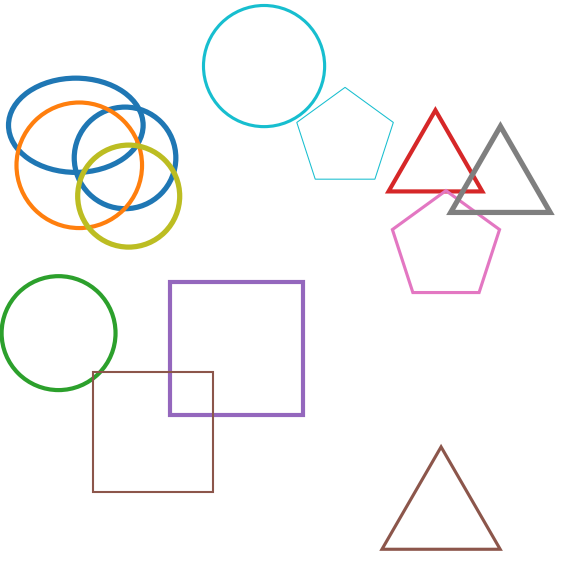[{"shape": "oval", "thickness": 2.5, "radius": 0.58, "center": [0.131, 0.782]}, {"shape": "circle", "thickness": 2.5, "radius": 0.44, "center": [0.217, 0.726]}, {"shape": "circle", "thickness": 2, "radius": 0.54, "center": [0.137, 0.713]}, {"shape": "circle", "thickness": 2, "radius": 0.49, "center": [0.101, 0.422]}, {"shape": "triangle", "thickness": 2, "radius": 0.47, "center": [0.754, 0.715]}, {"shape": "square", "thickness": 2, "radius": 0.58, "center": [0.41, 0.395]}, {"shape": "square", "thickness": 1, "radius": 0.52, "center": [0.264, 0.252]}, {"shape": "triangle", "thickness": 1.5, "radius": 0.59, "center": [0.764, 0.107]}, {"shape": "pentagon", "thickness": 1.5, "radius": 0.49, "center": [0.772, 0.571]}, {"shape": "triangle", "thickness": 2.5, "radius": 0.5, "center": [0.867, 0.681]}, {"shape": "circle", "thickness": 2.5, "radius": 0.44, "center": [0.223, 0.66]}, {"shape": "circle", "thickness": 1.5, "radius": 0.52, "center": [0.457, 0.885]}, {"shape": "pentagon", "thickness": 0.5, "radius": 0.44, "center": [0.597, 0.76]}]